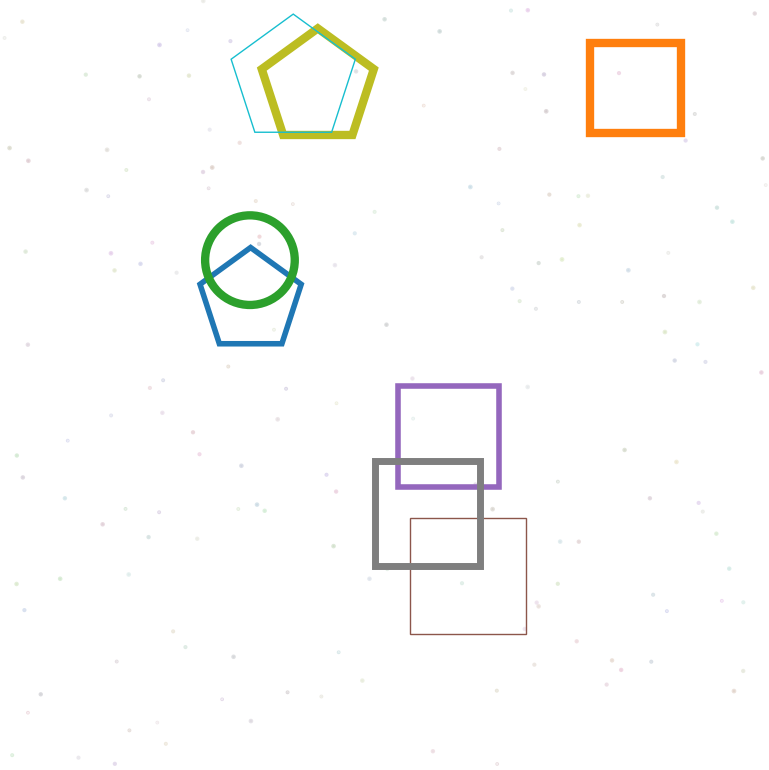[{"shape": "pentagon", "thickness": 2, "radius": 0.35, "center": [0.325, 0.609]}, {"shape": "square", "thickness": 3, "radius": 0.3, "center": [0.826, 0.886]}, {"shape": "circle", "thickness": 3, "radius": 0.29, "center": [0.325, 0.662]}, {"shape": "square", "thickness": 2, "radius": 0.33, "center": [0.583, 0.433]}, {"shape": "square", "thickness": 0.5, "radius": 0.37, "center": [0.608, 0.252]}, {"shape": "square", "thickness": 2.5, "radius": 0.34, "center": [0.556, 0.333]}, {"shape": "pentagon", "thickness": 3, "radius": 0.38, "center": [0.413, 0.887]}, {"shape": "pentagon", "thickness": 0.5, "radius": 0.42, "center": [0.381, 0.897]}]